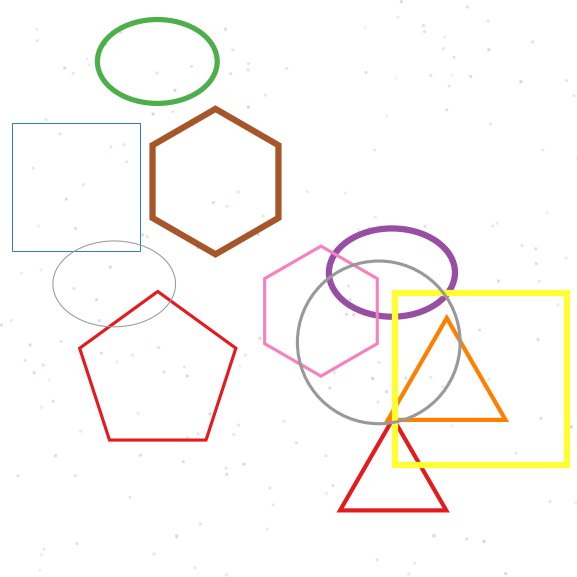[{"shape": "triangle", "thickness": 2, "radius": 0.53, "center": [0.681, 0.168]}, {"shape": "pentagon", "thickness": 1.5, "radius": 0.71, "center": [0.273, 0.352]}, {"shape": "square", "thickness": 0.5, "radius": 0.55, "center": [0.131, 0.675]}, {"shape": "oval", "thickness": 2.5, "radius": 0.52, "center": [0.272, 0.893]}, {"shape": "oval", "thickness": 3, "radius": 0.55, "center": [0.679, 0.527]}, {"shape": "triangle", "thickness": 2, "radius": 0.59, "center": [0.774, 0.331]}, {"shape": "square", "thickness": 3, "radius": 0.74, "center": [0.833, 0.343]}, {"shape": "hexagon", "thickness": 3, "radius": 0.63, "center": [0.373, 0.685]}, {"shape": "hexagon", "thickness": 1.5, "radius": 0.56, "center": [0.556, 0.46]}, {"shape": "circle", "thickness": 1.5, "radius": 0.7, "center": [0.656, 0.406]}, {"shape": "oval", "thickness": 0.5, "radius": 0.53, "center": [0.198, 0.508]}]